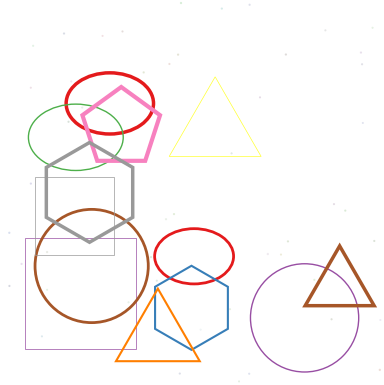[{"shape": "oval", "thickness": 2.5, "radius": 0.57, "center": [0.285, 0.731]}, {"shape": "oval", "thickness": 2, "radius": 0.51, "center": [0.504, 0.334]}, {"shape": "hexagon", "thickness": 1.5, "radius": 0.55, "center": [0.497, 0.2]}, {"shape": "oval", "thickness": 1, "radius": 0.62, "center": [0.197, 0.643]}, {"shape": "circle", "thickness": 1, "radius": 0.7, "center": [0.791, 0.174]}, {"shape": "square", "thickness": 0.5, "radius": 0.72, "center": [0.209, 0.237]}, {"shape": "triangle", "thickness": 1.5, "radius": 0.63, "center": [0.41, 0.125]}, {"shape": "triangle", "thickness": 0.5, "radius": 0.69, "center": [0.559, 0.663]}, {"shape": "triangle", "thickness": 2.5, "radius": 0.52, "center": [0.882, 0.258]}, {"shape": "circle", "thickness": 2, "radius": 0.74, "center": [0.238, 0.309]}, {"shape": "pentagon", "thickness": 3, "radius": 0.53, "center": [0.315, 0.668]}, {"shape": "square", "thickness": 0.5, "radius": 0.51, "center": [0.194, 0.439]}, {"shape": "hexagon", "thickness": 2.5, "radius": 0.65, "center": [0.233, 0.5]}]